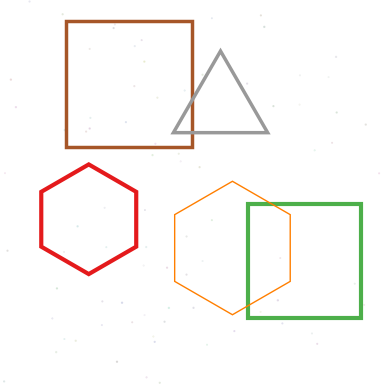[{"shape": "hexagon", "thickness": 3, "radius": 0.71, "center": [0.231, 0.431]}, {"shape": "square", "thickness": 3, "radius": 0.74, "center": [0.79, 0.322]}, {"shape": "hexagon", "thickness": 1, "radius": 0.87, "center": [0.604, 0.356]}, {"shape": "square", "thickness": 2.5, "radius": 0.82, "center": [0.334, 0.782]}, {"shape": "triangle", "thickness": 2.5, "radius": 0.71, "center": [0.573, 0.726]}]